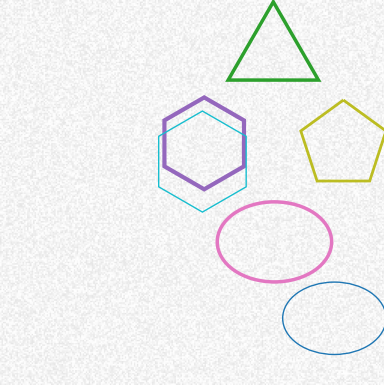[{"shape": "oval", "thickness": 1, "radius": 0.67, "center": [0.868, 0.173]}, {"shape": "triangle", "thickness": 2.5, "radius": 0.68, "center": [0.71, 0.86]}, {"shape": "hexagon", "thickness": 3, "radius": 0.6, "center": [0.53, 0.628]}, {"shape": "oval", "thickness": 2.5, "radius": 0.74, "center": [0.713, 0.372]}, {"shape": "pentagon", "thickness": 2, "radius": 0.58, "center": [0.892, 0.624]}, {"shape": "hexagon", "thickness": 1, "radius": 0.66, "center": [0.526, 0.58]}]